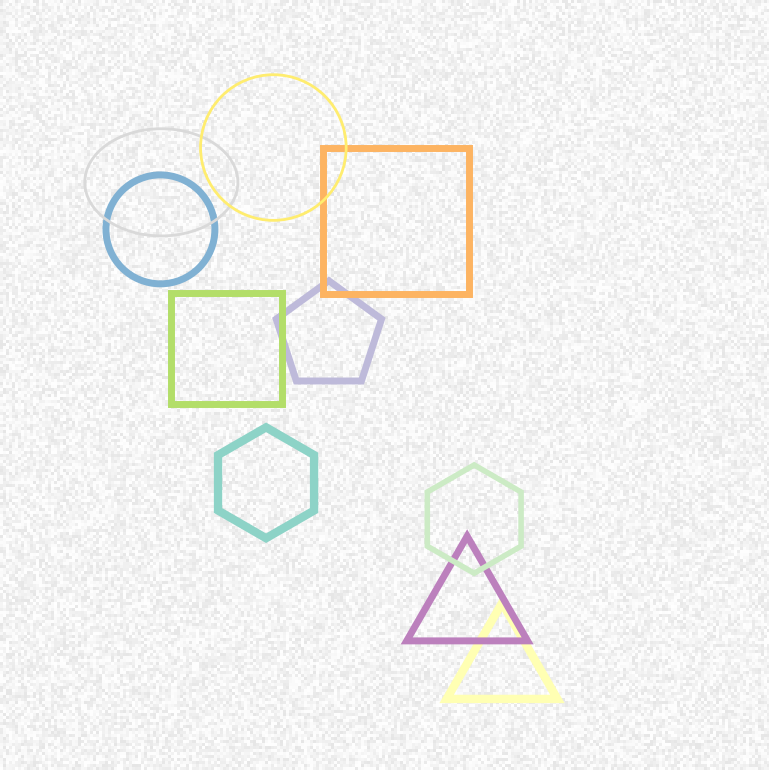[{"shape": "hexagon", "thickness": 3, "radius": 0.36, "center": [0.346, 0.373]}, {"shape": "triangle", "thickness": 3, "radius": 0.42, "center": [0.652, 0.134]}, {"shape": "pentagon", "thickness": 2.5, "radius": 0.36, "center": [0.427, 0.563]}, {"shape": "circle", "thickness": 2.5, "radius": 0.35, "center": [0.208, 0.702]}, {"shape": "square", "thickness": 2.5, "radius": 0.47, "center": [0.515, 0.713]}, {"shape": "square", "thickness": 2.5, "radius": 0.36, "center": [0.294, 0.548]}, {"shape": "oval", "thickness": 1, "radius": 0.5, "center": [0.21, 0.763]}, {"shape": "triangle", "thickness": 2.5, "radius": 0.45, "center": [0.607, 0.213]}, {"shape": "hexagon", "thickness": 2, "radius": 0.35, "center": [0.616, 0.326]}, {"shape": "circle", "thickness": 1, "radius": 0.47, "center": [0.355, 0.808]}]